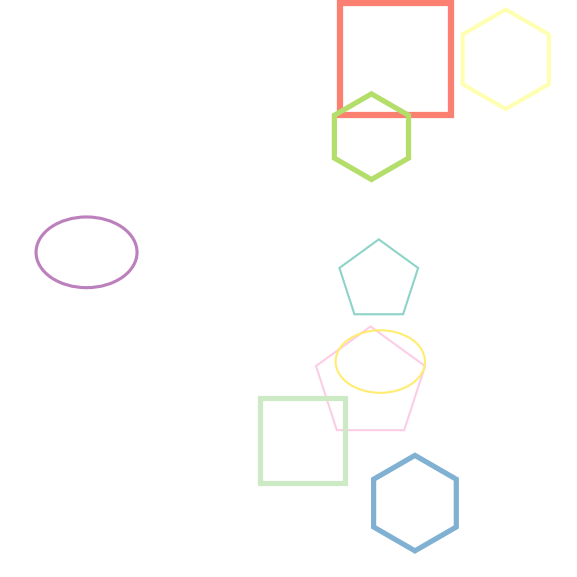[{"shape": "pentagon", "thickness": 1, "radius": 0.36, "center": [0.656, 0.513]}, {"shape": "hexagon", "thickness": 2, "radius": 0.43, "center": [0.876, 0.897]}, {"shape": "square", "thickness": 3, "radius": 0.48, "center": [0.685, 0.897]}, {"shape": "hexagon", "thickness": 2.5, "radius": 0.41, "center": [0.719, 0.128]}, {"shape": "hexagon", "thickness": 2.5, "radius": 0.37, "center": [0.643, 0.762]}, {"shape": "pentagon", "thickness": 1, "radius": 0.5, "center": [0.642, 0.335]}, {"shape": "oval", "thickness": 1.5, "radius": 0.44, "center": [0.15, 0.562]}, {"shape": "square", "thickness": 2.5, "radius": 0.37, "center": [0.524, 0.236]}, {"shape": "oval", "thickness": 1, "radius": 0.39, "center": [0.658, 0.373]}]